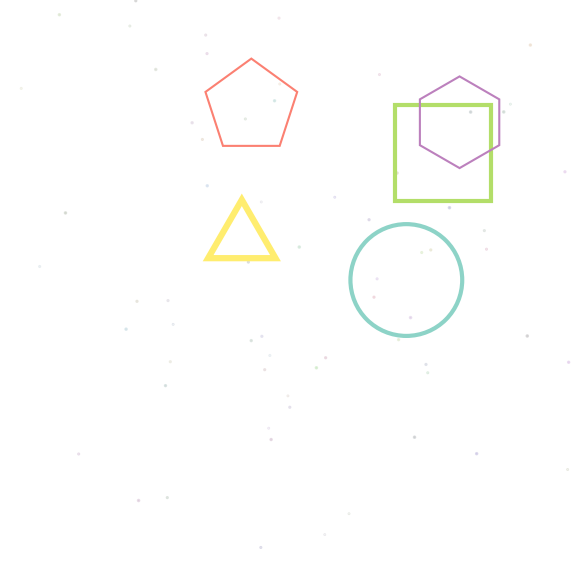[{"shape": "circle", "thickness": 2, "radius": 0.48, "center": [0.704, 0.514]}, {"shape": "pentagon", "thickness": 1, "radius": 0.42, "center": [0.435, 0.814]}, {"shape": "square", "thickness": 2, "radius": 0.42, "center": [0.767, 0.734]}, {"shape": "hexagon", "thickness": 1, "radius": 0.4, "center": [0.796, 0.787]}, {"shape": "triangle", "thickness": 3, "radius": 0.34, "center": [0.419, 0.586]}]